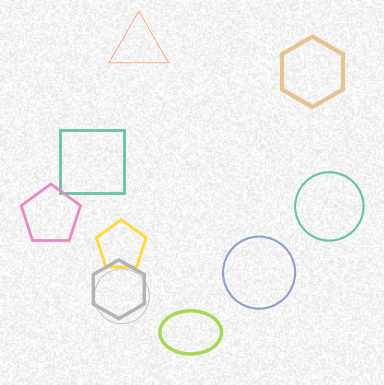[{"shape": "square", "thickness": 2, "radius": 0.41, "center": [0.239, 0.58]}, {"shape": "circle", "thickness": 1.5, "radius": 0.44, "center": [0.855, 0.464]}, {"shape": "triangle", "thickness": 0.5, "radius": 0.45, "center": [0.361, 0.882]}, {"shape": "circle", "thickness": 1.5, "radius": 0.47, "center": [0.673, 0.292]}, {"shape": "pentagon", "thickness": 2, "radius": 0.41, "center": [0.132, 0.441]}, {"shape": "oval", "thickness": 2.5, "radius": 0.4, "center": [0.495, 0.137]}, {"shape": "pentagon", "thickness": 2, "radius": 0.34, "center": [0.315, 0.362]}, {"shape": "hexagon", "thickness": 3, "radius": 0.46, "center": [0.812, 0.813]}, {"shape": "circle", "thickness": 0.5, "radius": 0.36, "center": [0.316, 0.23]}, {"shape": "hexagon", "thickness": 2.5, "radius": 0.38, "center": [0.309, 0.249]}]